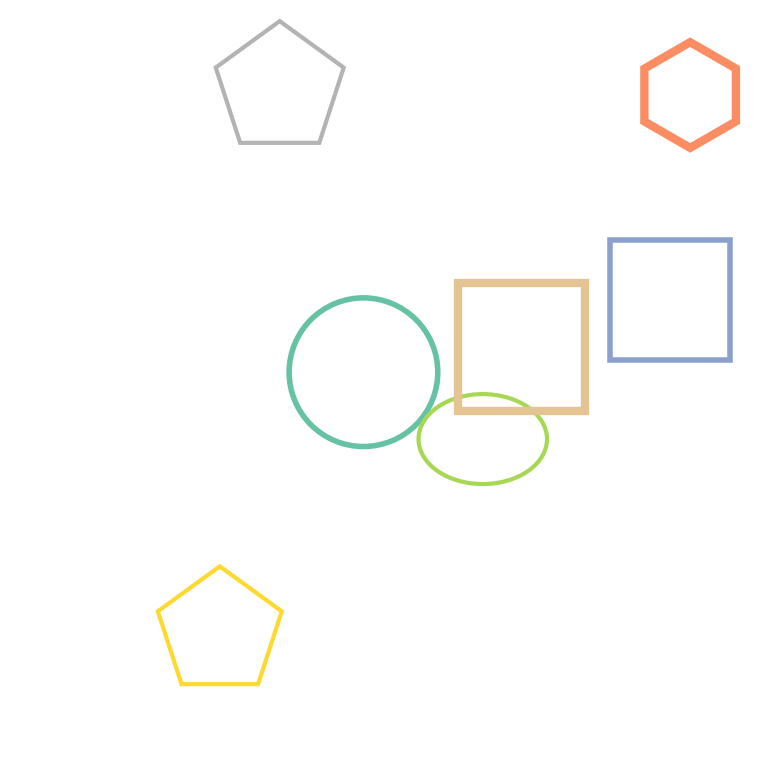[{"shape": "circle", "thickness": 2, "radius": 0.48, "center": [0.472, 0.517]}, {"shape": "hexagon", "thickness": 3, "radius": 0.34, "center": [0.896, 0.877]}, {"shape": "square", "thickness": 2, "radius": 0.39, "center": [0.87, 0.611]}, {"shape": "oval", "thickness": 1.5, "radius": 0.42, "center": [0.627, 0.43]}, {"shape": "pentagon", "thickness": 1.5, "radius": 0.42, "center": [0.285, 0.18]}, {"shape": "square", "thickness": 3, "radius": 0.41, "center": [0.678, 0.549]}, {"shape": "pentagon", "thickness": 1.5, "radius": 0.44, "center": [0.363, 0.885]}]